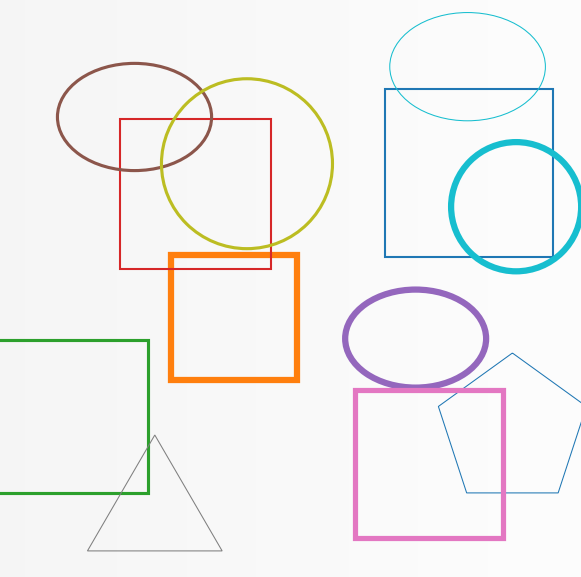[{"shape": "square", "thickness": 1, "radius": 0.73, "center": [0.807, 0.7]}, {"shape": "pentagon", "thickness": 0.5, "radius": 0.67, "center": [0.882, 0.254]}, {"shape": "square", "thickness": 3, "radius": 0.54, "center": [0.402, 0.45]}, {"shape": "square", "thickness": 1.5, "radius": 0.67, "center": [0.122, 0.278]}, {"shape": "square", "thickness": 1, "radius": 0.65, "center": [0.336, 0.663]}, {"shape": "oval", "thickness": 3, "radius": 0.61, "center": [0.715, 0.413]}, {"shape": "oval", "thickness": 1.5, "radius": 0.66, "center": [0.231, 0.797]}, {"shape": "square", "thickness": 2.5, "radius": 0.64, "center": [0.738, 0.196]}, {"shape": "triangle", "thickness": 0.5, "radius": 0.67, "center": [0.266, 0.112]}, {"shape": "circle", "thickness": 1.5, "radius": 0.74, "center": [0.425, 0.716]}, {"shape": "oval", "thickness": 0.5, "radius": 0.67, "center": [0.804, 0.884]}, {"shape": "circle", "thickness": 3, "radius": 0.56, "center": [0.888, 0.641]}]